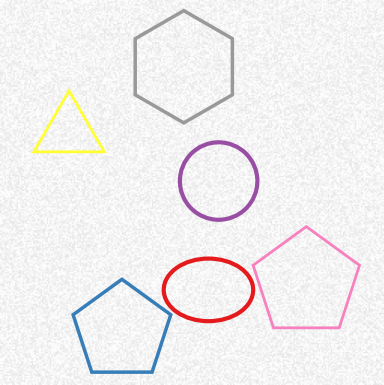[{"shape": "oval", "thickness": 3, "radius": 0.58, "center": [0.541, 0.247]}, {"shape": "pentagon", "thickness": 2.5, "radius": 0.67, "center": [0.317, 0.141]}, {"shape": "circle", "thickness": 3, "radius": 0.5, "center": [0.568, 0.53]}, {"shape": "triangle", "thickness": 2, "radius": 0.53, "center": [0.179, 0.658]}, {"shape": "pentagon", "thickness": 2, "radius": 0.73, "center": [0.796, 0.266]}, {"shape": "hexagon", "thickness": 2.5, "radius": 0.73, "center": [0.477, 0.827]}]